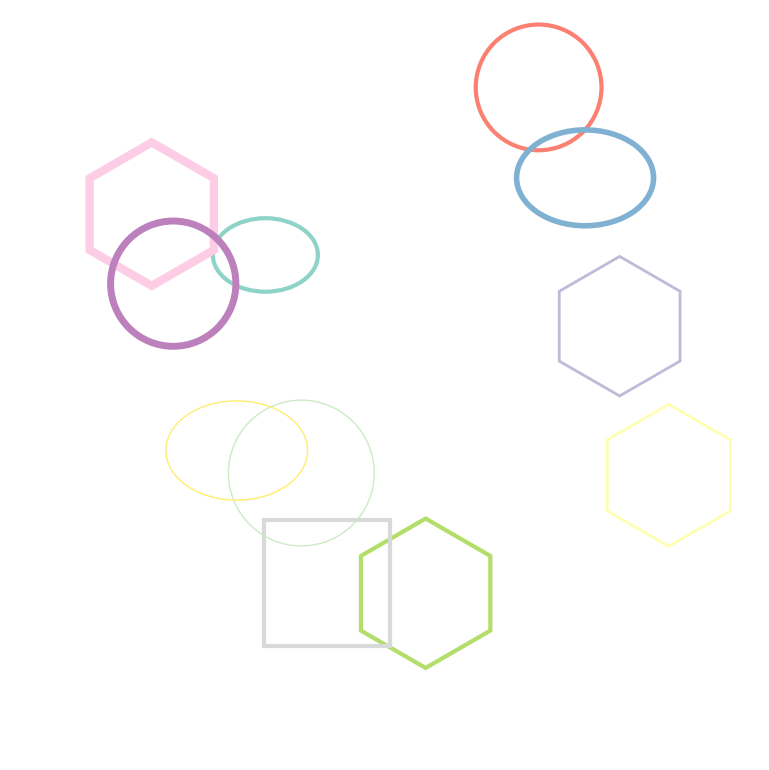[{"shape": "oval", "thickness": 1.5, "radius": 0.34, "center": [0.345, 0.669]}, {"shape": "hexagon", "thickness": 1, "radius": 0.46, "center": [0.869, 0.383]}, {"shape": "hexagon", "thickness": 1, "radius": 0.45, "center": [0.805, 0.576]}, {"shape": "circle", "thickness": 1.5, "radius": 0.41, "center": [0.7, 0.886]}, {"shape": "oval", "thickness": 2, "radius": 0.44, "center": [0.76, 0.769]}, {"shape": "hexagon", "thickness": 1.5, "radius": 0.49, "center": [0.553, 0.23]}, {"shape": "hexagon", "thickness": 3, "radius": 0.47, "center": [0.197, 0.722]}, {"shape": "square", "thickness": 1.5, "radius": 0.41, "center": [0.425, 0.243]}, {"shape": "circle", "thickness": 2.5, "radius": 0.41, "center": [0.225, 0.632]}, {"shape": "circle", "thickness": 0.5, "radius": 0.47, "center": [0.391, 0.386]}, {"shape": "oval", "thickness": 0.5, "radius": 0.46, "center": [0.307, 0.415]}]